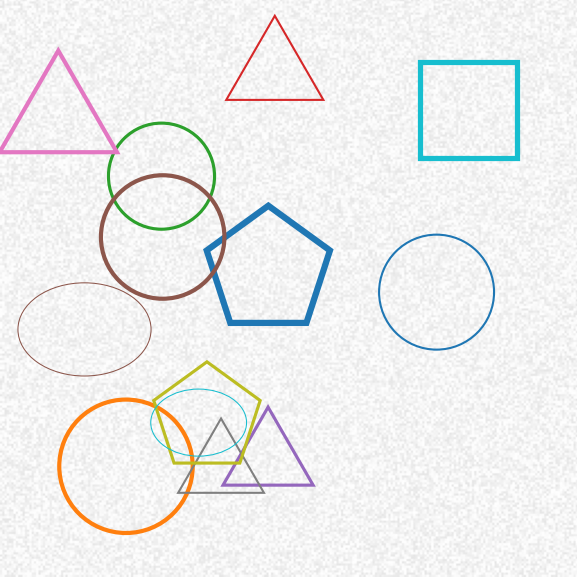[{"shape": "pentagon", "thickness": 3, "radius": 0.56, "center": [0.465, 0.531]}, {"shape": "circle", "thickness": 1, "radius": 0.5, "center": [0.756, 0.493]}, {"shape": "circle", "thickness": 2, "radius": 0.58, "center": [0.218, 0.192]}, {"shape": "circle", "thickness": 1.5, "radius": 0.46, "center": [0.28, 0.694]}, {"shape": "triangle", "thickness": 1, "radius": 0.49, "center": [0.476, 0.875]}, {"shape": "triangle", "thickness": 1.5, "radius": 0.45, "center": [0.464, 0.204]}, {"shape": "circle", "thickness": 2, "radius": 0.53, "center": [0.282, 0.589]}, {"shape": "oval", "thickness": 0.5, "radius": 0.58, "center": [0.146, 0.429]}, {"shape": "triangle", "thickness": 2, "radius": 0.59, "center": [0.101, 0.794]}, {"shape": "triangle", "thickness": 1, "radius": 0.43, "center": [0.383, 0.189]}, {"shape": "pentagon", "thickness": 1.5, "radius": 0.48, "center": [0.358, 0.276]}, {"shape": "square", "thickness": 2.5, "radius": 0.42, "center": [0.811, 0.808]}, {"shape": "oval", "thickness": 0.5, "radius": 0.41, "center": [0.344, 0.267]}]